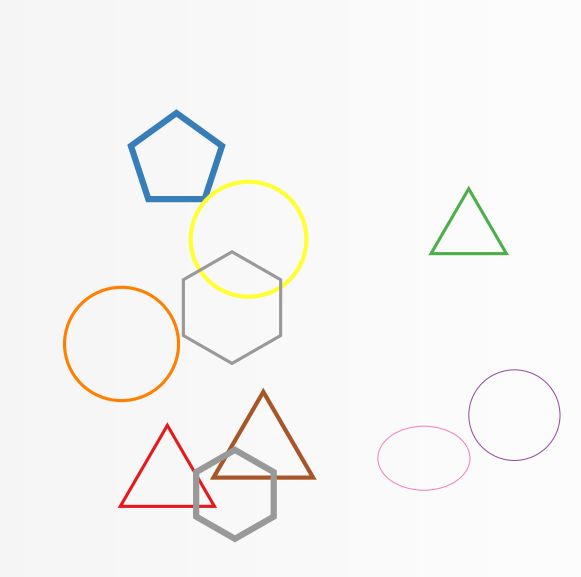[{"shape": "triangle", "thickness": 1.5, "radius": 0.47, "center": [0.288, 0.169]}, {"shape": "pentagon", "thickness": 3, "radius": 0.41, "center": [0.304, 0.721]}, {"shape": "triangle", "thickness": 1.5, "radius": 0.37, "center": [0.806, 0.597]}, {"shape": "circle", "thickness": 0.5, "radius": 0.39, "center": [0.885, 0.28]}, {"shape": "circle", "thickness": 1.5, "radius": 0.49, "center": [0.209, 0.404]}, {"shape": "circle", "thickness": 2, "radius": 0.5, "center": [0.428, 0.585]}, {"shape": "triangle", "thickness": 2, "radius": 0.49, "center": [0.453, 0.222]}, {"shape": "oval", "thickness": 0.5, "radius": 0.4, "center": [0.729, 0.206]}, {"shape": "hexagon", "thickness": 1.5, "radius": 0.48, "center": [0.399, 0.466]}, {"shape": "hexagon", "thickness": 3, "radius": 0.39, "center": [0.404, 0.143]}]